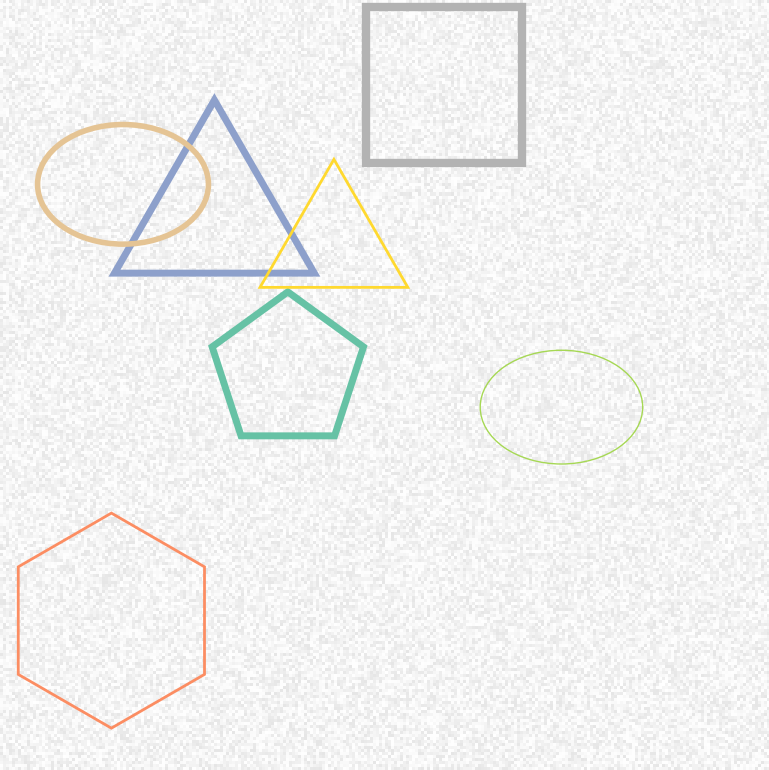[{"shape": "pentagon", "thickness": 2.5, "radius": 0.52, "center": [0.374, 0.518]}, {"shape": "hexagon", "thickness": 1, "radius": 0.7, "center": [0.145, 0.194]}, {"shape": "triangle", "thickness": 2.5, "radius": 0.75, "center": [0.278, 0.72]}, {"shape": "oval", "thickness": 0.5, "radius": 0.53, "center": [0.729, 0.471]}, {"shape": "triangle", "thickness": 1, "radius": 0.55, "center": [0.434, 0.682]}, {"shape": "oval", "thickness": 2, "radius": 0.55, "center": [0.16, 0.761]}, {"shape": "square", "thickness": 3, "radius": 0.51, "center": [0.576, 0.889]}]